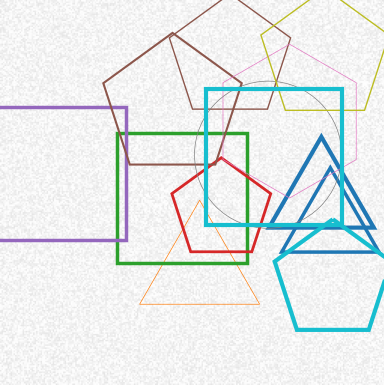[{"shape": "triangle", "thickness": 2.5, "radius": 0.73, "center": [0.858, 0.418]}, {"shape": "triangle", "thickness": 3, "radius": 0.79, "center": [0.835, 0.487]}, {"shape": "triangle", "thickness": 0.5, "radius": 0.9, "center": [0.519, 0.3]}, {"shape": "square", "thickness": 2.5, "radius": 0.84, "center": [0.474, 0.485]}, {"shape": "pentagon", "thickness": 2, "radius": 0.68, "center": [0.575, 0.455]}, {"shape": "square", "thickness": 2.5, "radius": 0.87, "center": [0.154, 0.55]}, {"shape": "pentagon", "thickness": 1, "radius": 0.83, "center": [0.597, 0.851]}, {"shape": "pentagon", "thickness": 1.5, "radius": 0.95, "center": [0.448, 0.726]}, {"shape": "hexagon", "thickness": 0.5, "radius": 1.0, "center": [0.752, 0.685]}, {"shape": "circle", "thickness": 0.5, "radius": 0.96, "center": [0.696, 0.598]}, {"shape": "pentagon", "thickness": 1, "radius": 0.87, "center": [0.844, 0.855]}, {"shape": "pentagon", "thickness": 3, "radius": 0.79, "center": [0.865, 0.272]}, {"shape": "square", "thickness": 3, "radius": 0.88, "center": [0.712, 0.591]}]